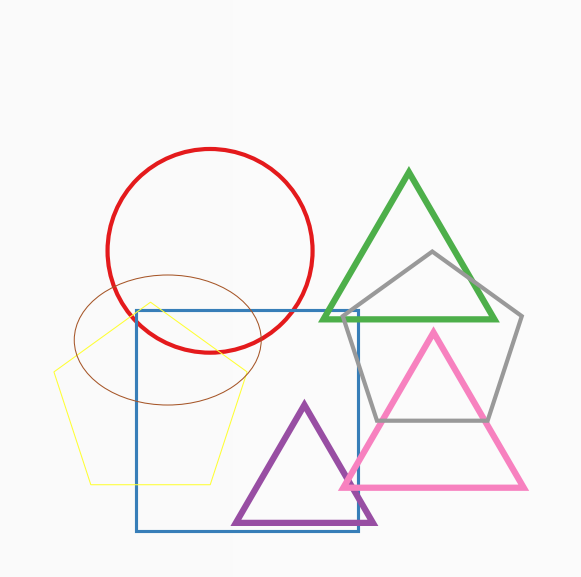[{"shape": "circle", "thickness": 2, "radius": 0.88, "center": [0.361, 0.565]}, {"shape": "square", "thickness": 1.5, "radius": 0.96, "center": [0.425, 0.272]}, {"shape": "triangle", "thickness": 3, "radius": 0.85, "center": [0.704, 0.531]}, {"shape": "triangle", "thickness": 3, "radius": 0.68, "center": [0.524, 0.162]}, {"shape": "pentagon", "thickness": 0.5, "radius": 0.87, "center": [0.259, 0.301]}, {"shape": "oval", "thickness": 0.5, "radius": 0.8, "center": [0.289, 0.41]}, {"shape": "triangle", "thickness": 3, "radius": 0.9, "center": [0.746, 0.244]}, {"shape": "pentagon", "thickness": 2, "radius": 0.81, "center": [0.744, 0.402]}]